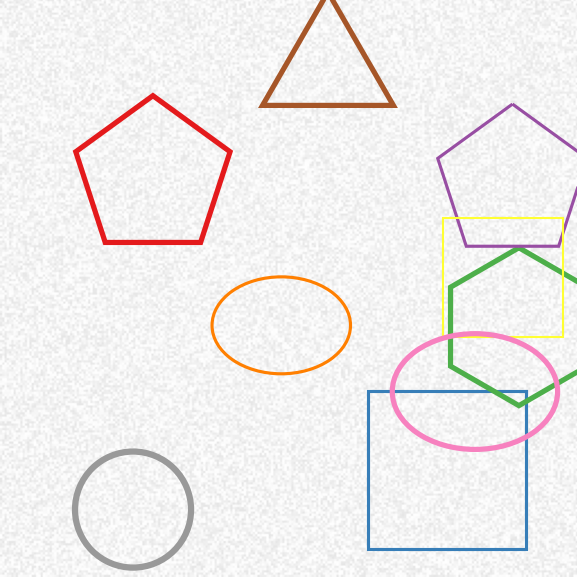[{"shape": "pentagon", "thickness": 2.5, "radius": 0.7, "center": [0.265, 0.693]}, {"shape": "square", "thickness": 1.5, "radius": 0.68, "center": [0.774, 0.186]}, {"shape": "hexagon", "thickness": 2.5, "radius": 0.68, "center": [0.899, 0.433]}, {"shape": "pentagon", "thickness": 1.5, "radius": 0.68, "center": [0.887, 0.683]}, {"shape": "oval", "thickness": 1.5, "radius": 0.6, "center": [0.487, 0.436]}, {"shape": "square", "thickness": 1, "radius": 0.52, "center": [0.871, 0.519]}, {"shape": "triangle", "thickness": 2.5, "radius": 0.65, "center": [0.568, 0.882]}, {"shape": "oval", "thickness": 2.5, "radius": 0.72, "center": [0.822, 0.321]}, {"shape": "circle", "thickness": 3, "radius": 0.5, "center": [0.23, 0.117]}]